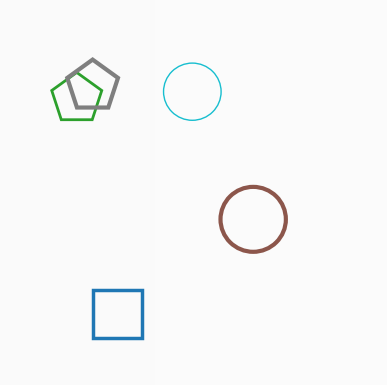[{"shape": "square", "thickness": 2.5, "radius": 0.32, "center": [0.304, 0.185]}, {"shape": "pentagon", "thickness": 2, "radius": 0.34, "center": [0.198, 0.744]}, {"shape": "circle", "thickness": 3, "radius": 0.42, "center": [0.653, 0.43]}, {"shape": "pentagon", "thickness": 3, "radius": 0.34, "center": [0.239, 0.776]}, {"shape": "circle", "thickness": 1, "radius": 0.37, "center": [0.496, 0.762]}]